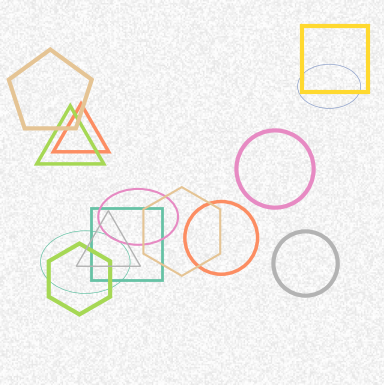[{"shape": "square", "thickness": 2, "radius": 0.46, "center": [0.329, 0.366]}, {"shape": "oval", "thickness": 0.5, "radius": 0.58, "center": [0.222, 0.319]}, {"shape": "triangle", "thickness": 2.5, "radius": 0.42, "center": [0.21, 0.647]}, {"shape": "circle", "thickness": 2.5, "radius": 0.47, "center": [0.575, 0.382]}, {"shape": "oval", "thickness": 0.5, "radius": 0.41, "center": [0.855, 0.776]}, {"shape": "oval", "thickness": 1.5, "radius": 0.52, "center": [0.359, 0.437]}, {"shape": "circle", "thickness": 3, "radius": 0.5, "center": [0.714, 0.561]}, {"shape": "triangle", "thickness": 2.5, "radius": 0.5, "center": [0.183, 0.624]}, {"shape": "hexagon", "thickness": 3, "radius": 0.46, "center": [0.206, 0.275]}, {"shape": "square", "thickness": 3, "radius": 0.43, "center": [0.869, 0.847]}, {"shape": "hexagon", "thickness": 1.5, "radius": 0.58, "center": [0.472, 0.399]}, {"shape": "pentagon", "thickness": 3, "radius": 0.57, "center": [0.131, 0.758]}, {"shape": "triangle", "thickness": 1, "radius": 0.48, "center": [0.281, 0.357]}, {"shape": "circle", "thickness": 3, "radius": 0.42, "center": [0.794, 0.316]}]